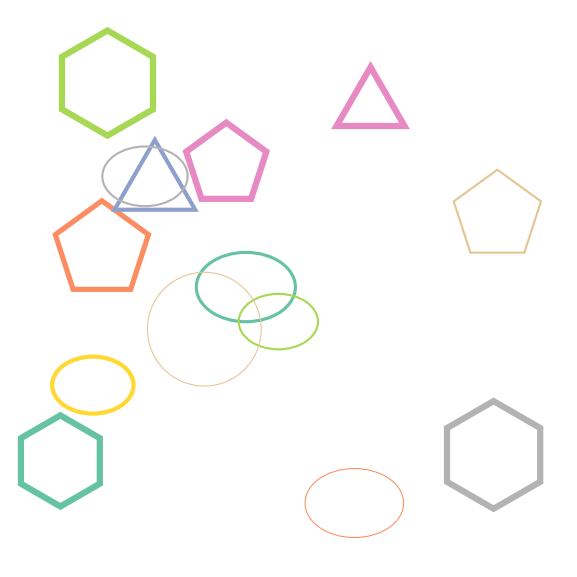[{"shape": "hexagon", "thickness": 3, "radius": 0.39, "center": [0.105, 0.201]}, {"shape": "oval", "thickness": 1.5, "radius": 0.43, "center": [0.426, 0.502]}, {"shape": "oval", "thickness": 0.5, "radius": 0.43, "center": [0.614, 0.128]}, {"shape": "pentagon", "thickness": 2.5, "radius": 0.42, "center": [0.176, 0.567]}, {"shape": "triangle", "thickness": 2, "radius": 0.4, "center": [0.268, 0.676]}, {"shape": "pentagon", "thickness": 3, "radius": 0.37, "center": [0.392, 0.714]}, {"shape": "triangle", "thickness": 3, "radius": 0.34, "center": [0.642, 0.815]}, {"shape": "oval", "thickness": 1, "radius": 0.34, "center": [0.482, 0.442]}, {"shape": "hexagon", "thickness": 3, "radius": 0.45, "center": [0.186, 0.855]}, {"shape": "oval", "thickness": 2, "radius": 0.35, "center": [0.161, 0.332]}, {"shape": "pentagon", "thickness": 1, "radius": 0.4, "center": [0.861, 0.626]}, {"shape": "circle", "thickness": 0.5, "radius": 0.49, "center": [0.354, 0.429]}, {"shape": "oval", "thickness": 1, "radius": 0.37, "center": [0.251, 0.694]}, {"shape": "hexagon", "thickness": 3, "radius": 0.47, "center": [0.855, 0.211]}]